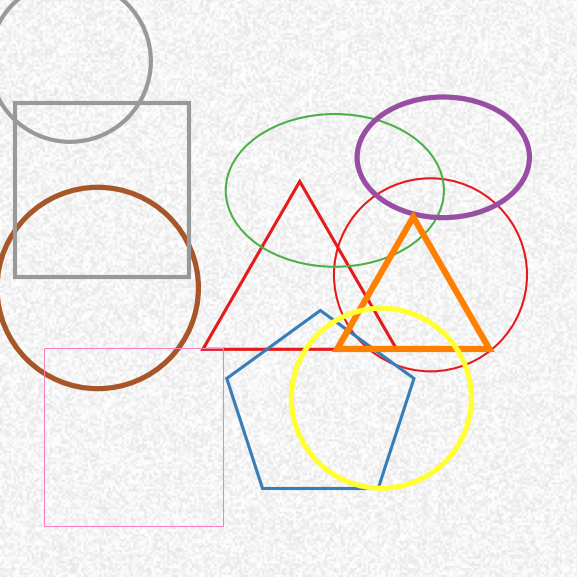[{"shape": "triangle", "thickness": 1.5, "radius": 0.97, "center": [0.519, 0.491]}, {"shape": "circle", "thickness": 1, "radius": 0.84, "center": [0.745, 0.523]}, {"shape": "pentagon", "thickness": 1.5, "radius": 0.85, "center": [0.555, 0.291]}, {"shape": "oval", "thickness": 1, "radius": 0.94, "center": [0.58, 0.669]}, {"shape": "oval", "thickness": 2.5, "radius": 0.75, "center": [0.768, 0.727]}, {"shape": "triangle", "thickness": 3, "radius": 0.76, "center": [0.716, 0.471]}, {"shape": "circle", "thickness": 2.5, "radius": 0.78, "center": [0.66, 0.31]}, {"shape": "circle", "thickness": 2.5, "radius": 0.87, "center": [0.169, 0.5]}, {"shape": "square", "thickness": 0.5, "radius": 0.77, "center": [0.231, 0.243]}, {"shape": "square", "thickness": 2, "radius": 0.75, "center": [0.177, 0.67]}, {"shape": "circle", "thickness": 2, "radius": 0.7, "center": [0.121, 0.893]}]